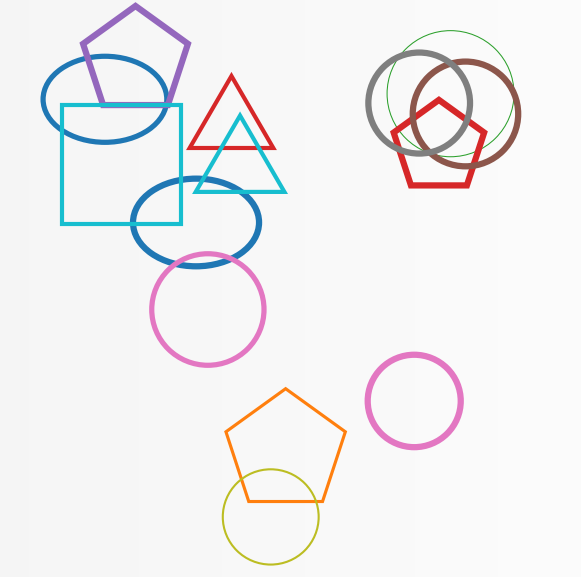[{"shape": "oval", "thickness": 3, "radius": 0.54, "center": [0.337, 0.614]}, {"shape": "oval", "thickness": 2.5, "radius": 0.53, "center": [0.181, 0.827]}, {"shape": "pentagon", "thickness": 1.5, "radius": 0.54, "center": [0.491, 0.218]}, {"shape": "circle", "thickness": 0.5, "radius": 0.55, "center": [0.775, 0.837]}, {"shape": "triangle", "thickness": 2, "radius": 0.42, "center": [0.398, 0.784]}, {"shape": "pentagon", "thickness": 3, "radius": 0.41, "center": [0.755, 0.744]}, {"shape": "pentagon", "thickness": 3, "radius": 0.47, "center": [0.233, 0.894]}, {"shape": "circle", "thickness": 3, "radius": 0.45, "center": [0.801, 0.802]}, {"shape": "circle", "thickness": 2.5, "radius": 0.48, "center": [0.358, 0.463]}, {"shape": "circle", "thickness": 3, "radius": 0.4, "center": [0.713, 0.305]}, {"shape": "circle", "thickness": 3, "radius": 0.44, "center": [0.721, 0.821]}, {"shape": "circle", "thickness": 1, "radius": 0.41, "center": [0.466, 0.104]}, {"shape": "square", "thickness": 2, "radius": 0.51, "center": [0.209, 0.714]}, {"shape": "triangle", "thickness": 2, "radius": 0.44, "center": [0.413, 0.711]}]